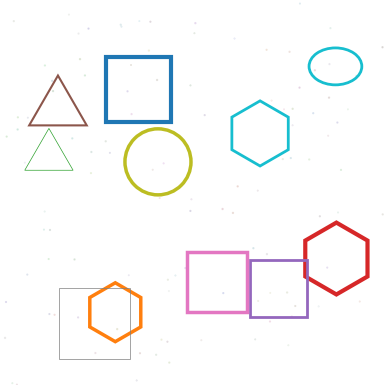[{"shape": "square", "thickness": 3, "radius": 0.42, "center": [0.361, 0.768]}, {"shape": "hexagon", "thickness": 2.5, "radius": 0.38, "center": [0.299, 0.189]}, {"shape": "triangle", "thickness": 0.5, "radius": 0.36, "center": [0.127, 0.594]}, {"shape": "hexagon", "thickness": 3, "radius": 0.47, "center": [0.874, 0.328]}, {"shape": "square", "thickness": 2, "radius": 0.37, "center": [0.724, 0.251]}, {"shape": "triangle", "thickness": 1.5, "radius": 0.43, "center": [0.151, 0.717]}, {"shape": "square", "thickness": 2.5, "radius": 0.39, "center": [0.564, 0.267]}, {"shape": "square", "thickness": 0.5, "radius": 0.46, "center": [0.245, 0.159]}, {"shape": "circle", "thickness": 2.5, "radius": 0.43, "center": [0.41, 0.58]}, {"shape": "hexagon", "thickness": 2, "radius": 0.42, "center": [0.676, 0.653]}, {"shape": "oval", "thickness": 2, "radius": 0.34, "center": [0.871, 0.828]}]